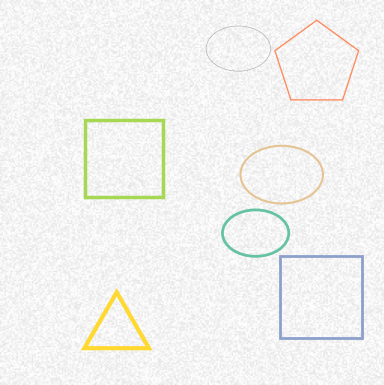[{"shape": "oval", "thickness": 2, "radius": 0.43, "center": [0.664, 0.394]}, {"shape": "pentagon", "thickness": 1, "radius": 0.57, "center": [0.823, 0.833]}, {"shape": "square", "thickness": 2, "radius": 0.53, "center": [0.834, 0.229]}, {"shape": "square", "thickness": 2.5, "radius": 0.5, "center": [0.322, 0.588]}, {"shape": "triangle", "thickness": 3, "radius": 0.48, "center": [0.303, 0.144]}, {"shape": "oval", "thickness": 1.5, "radius": 0.54, "center": [0.732, 0.546]}, {"shape": "oval", "thickness": 0.5, "radius": 0.42, "center": [0.619, 0.874]}]